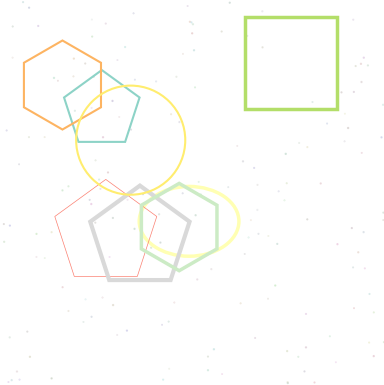[{"shape": "pentagon", "thickness": 1.5, "radius": 0.52, "center": [0.264, 0.715]}, {"shape": "oval", "thickness": 2.5, "radius": 0.65, "center": [0.491, 0.425]}, {"shape": "pentagon", "thickness": 0.5, "radius": 0.7, "center": [0.275, 0.395]}, {"shape": "hexagon", "thickness": 1.5, "radius": 0.58, "center": [0.162, 0.779]}, {"shape": "square", "thickness": 2.5, "radius": 0.6, "center": [0.755, 0.837]}, {"shape": "pentagon", "thickness": 3, "radius": 0.68, "center": [0.363, 0.382]}, {"shape": "hexagon", "thickness": 2.5, "radius": 0.57, "center": [0.465, 0.41]}, {"shape": "circle", "thickness": 1.5, "radius": 0.71, "center": [0.339, 0.636]}]